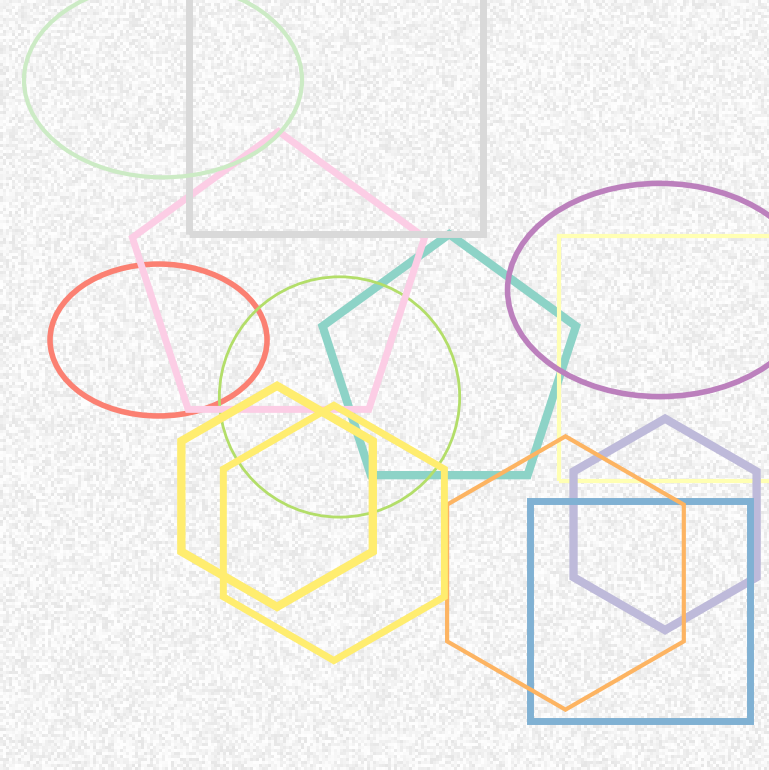[{"shape": "pentagon", "thickness": 3, "radius": 0.87, "center": [0.583, 0.523]}, {"shape": "square", "thickness": 1.5, "radius": 0.79, "center": [0.884, 0.534]}, {"shape": "hexagon", "thickness": 3, "radius": 0.69, "center": [0.864, 0.319]}, {"shape": "oval", "thickness": 2, "radius": 0.7, "center": [0.206, 0.558]}, {"shape": "square", "thickness": 2.5, "radius": 0.71, "center": [0.831, 0.207]}, {"shape": "hexagon", "thickness": 1.5, "radius": 0.89, "center": [0.734, 0.256]}, {"shape": "circle", "thickness": 1, "radius": 0.78, "center": [0.441, 0.484]}, {"shape": "pentagon", "thickness": 2.5, "radius": 1.0, "center": [0.362, 0.63]}, {"shape": "square", "thickness": 2.5, "radius": 0.95, "center": [0.436, 0.888]}, {"shape": "oval", "thickness": 2, "radius": 0.99, "center": [0.857, 0.623]}, {"shape": "oval", "thickness": 1.5, "radius": 0.9, "center": [0.212, 0.896]}, {"shape": "hexagon", "thickness": 3, "radius": 0.72, "center": [0.36, 0.355]}, {"shape": "hexagon", "thickness": 2.5, "radius": 0.83, "center": [0.434, 0.308]}]